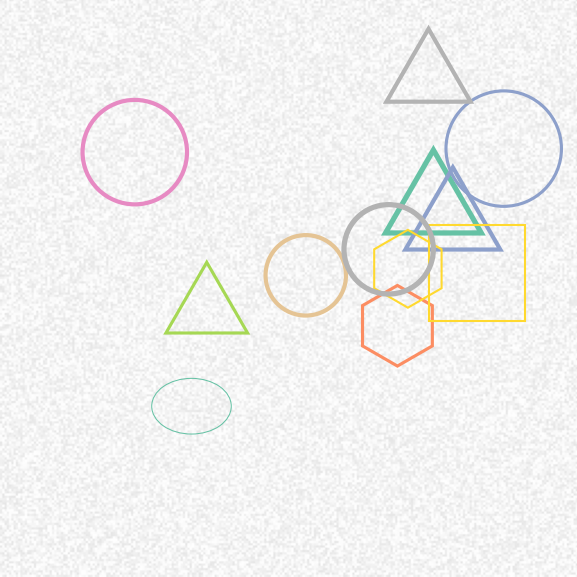[{"shape": "triangle", "thickness": 2.5, "radius": 0.48, "center": [0.751, 0.644]}, {"shape": "oval", "thickness": 0.5, "radius": 0.34, "center": [0.332, 0.296]}, {"shape": "hexagon", "thickness": 1.5, "radius": 0.35, "center": [0.688, 0.435]}, {"shape": "circle", "thickness": 1.5, "radius": 0.5, "center": [0.872, 0.742]}, {"shape": "triangle", "thickness": 2, "radius": 0.47, "center": [0.784, 0.614]}, {"shape": "circle", "thickness": 2, "radius": 0.45, "center": [0.233, 0.736]}, {"shape": "triangle", "thickness": 1.5, "radius": 0.41, "center": [0.358, 0.463]}, {"shape": "hexagon", "thickness": 1, "radius": 0.34, "center": [0.706, 0.534]}, {"shape": "square", "thickness": 1, "radius": 0.41, "center": [0.826, 0.526]}, {"shape": "circle", "thickness": 2, "radius": 0.35, "center": [0.529, 0.522]}, {"shape": "triangle", "thickness": 2, "radius": 0.42, "center": [0.742, 0.865]}, {"shape": "circle", "thickness": 2.5, "radius": 0.39, "center": [0.673, 0.567]}]